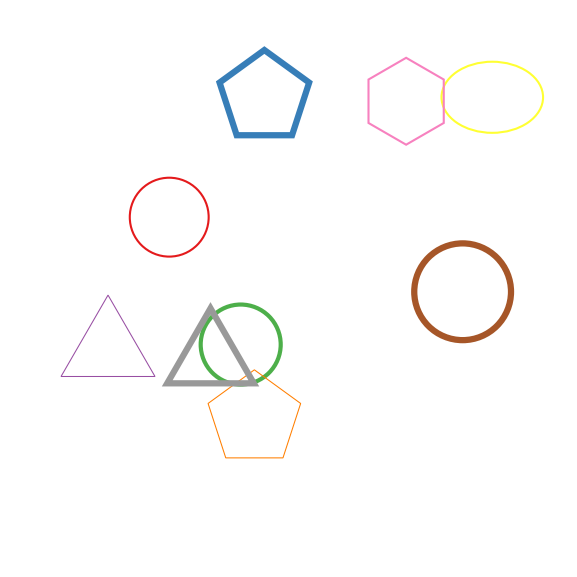[{"shape": "circle", "thickness": 1, "radius": 0.34, "center": [0.293, 0.623]}, {"shape": "pentagon", "thickness": 3, "radius": 0.41, "center": [0.458, 0.831]}, {"shape": "circle", "thickness": 2, "radius": 0.35, "center": [0.417, 0.403]}, {"shape": "triangle", "thickness": 0.5, "radius": 0.47, "center": [0.187, 0.394]}, {"shape": "pentagon", "thickness": 0.5, "radius": 0.42, "center": [0.44, 0.274]}, {"shape": "oval", "thickness": 1, "radius": 0.44, "center": [0.852, 0.831]}, {"shape": "circle", "thickness": 3, "radius": 0.42, "center": [0.801, 0.494]}, {"shape": "hexagon", "thickness": 1, "radius": 0.38, "center": [0.703, 0.824]}, {"shape": "triangle", "thickness": 3, "radius": 0.43, "center": [0.365, 0.379]}]